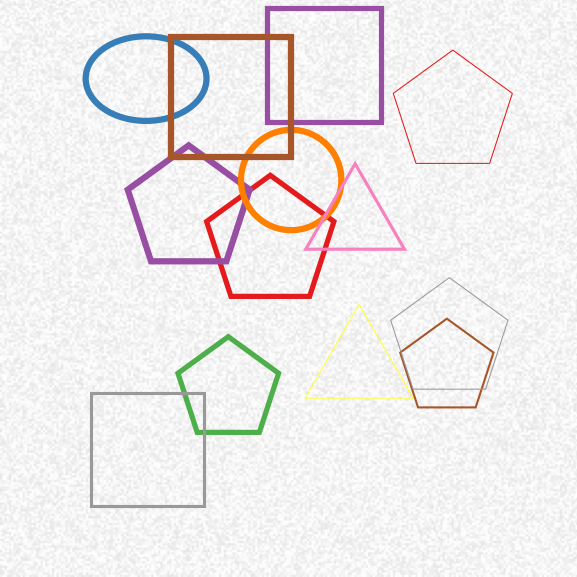[{"shape": "pentagon", "thickness": 0.5, "radius": 0.54, "center": [0.784, 0.804]}, {"shape": "pentagon", "thickness": 2.5, "radius": 0.58, "center": [0.468, 0.58]}, {"shape": "oval", "thickness": 3, "radius": 0.52, "center": [0.253, 0.863]}, {"shape": "pentagon", "thickness": 2.5, "radius": 0.46, "center": [0.395, 0.325]}, {"shape": "pentagon", "thickness": 3, "radius": 0.55, "center": [0.327, 0.636]}, {"shape": "square", "thickness": 2.5, "radius": 0.49, "center": [0.561, 0.887]}, {"shape": "circle", "thickness": 3, "radius": 0.43, "center": [0.504, 0.687]}, {"shape": "triangle", "thickness": 0.5, "radius": 0.54, "center": [0.622, 0.364]}, {"shape": "square", "thickness": 3, "radius": 0.52, "center": [0.4, 0.832]}, {"shape": "pentagon", "thickness": 1, "radius": 0.42, "center": [0.774, 0.362]}, {"shape": "triangle", "thickness": 1.5, "radius": 0.49, "center": [0.615, 0.617]}, {"shape": "square", "thickness": 1.5, "radius": 0.49, "center": [0.255, 0.22]}, {"shape": "pentagon", "thickness": 0.5, "radius": 0.53, "center": [0.778, 0.412]}]